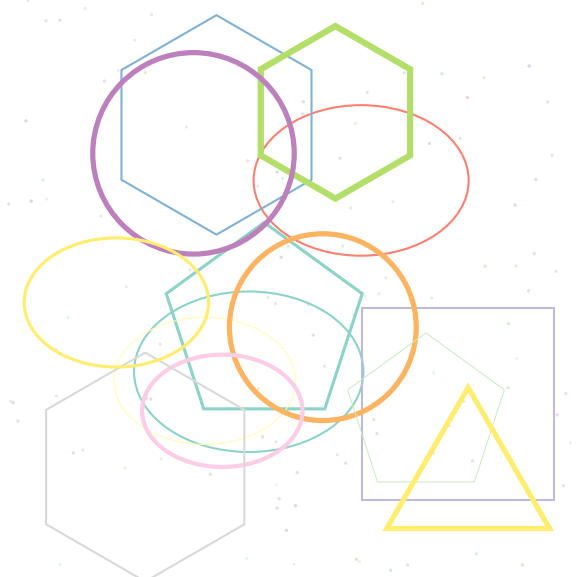[{"shape": "pentagon", "thickness": 1.5, "radius": 0.89, "center": [0.458, 0.435]}, {"shape": "oval", "thickness": 1, "radius": 0.99, "center": [0.431, 0.355]}, {"shape": "oval", "thickness": 0.5, "radius": 0.79, "center": [0.355, 0.34]}, {"shape": "square", "thickness": 1, "radius": 0.83, "center": [0.794, 0.3]}, {"shape": "oval", "thickness": 1, "radius": 0.93, "center": [0.625, 0.687]}, {"shape": "hexagon", "thickness": 1, "radius": 0.95, "center": [0.375, 0.783]}, {"shape": "circle", "thickness": 2.5, "radius": 0.81, "center": [0.559, 0.433]}, {"shape": "hexagon", "thickness": 3, "radius": 0.75, "center": [0.581, 0.805]}, {"shape": "oval", "thickness": 2, "radius": 0.69, "center": [0.385, 0.288]}, {"shape": "hexagon", "thickness": 1, "radius": 0.99, "center": [0.251, 0.19]}, {"shape": "circle", "thickness": 2.5, "radius": 0.87, "center": [0.335, 0.734]}, {"shape": "pentagon", "thickness": 0.5, "radius": 0.71, "center": [0.738, 0.28]}, {"shape": "triangle", "thickness": 2.5, "radius": 0.81, "center": [0.811, 0.165]}, {"shape": "oval", "thickness": 1.5, "radius": 0.8, "center": [0.201, 0.475]}]